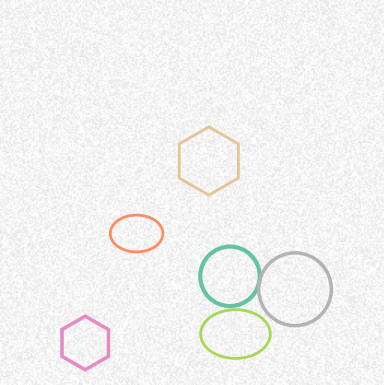[{"shape": "circle", "thickness": 3, "radius": 0.39, "center": [0.597, 0.282]}, {"shape": "oval", "thickness": 2, "radius": 0.34, "center": [0.355, 0.393]}, {"shape": "hexagon", "thickness": 2.5, "radius": 0.35, "center": [0.221, 0.109]}, {"shape": "oval", "thickness": 2, "radius": 0.45, "center": [0.612, 0.132]}, {"shape": "hexagon", "thickness": 2, "radius": 0.44, "center": [0.542, 0.582]}, {"shape": "circle", "thickness": 2.5, "radius": 0.47, "center": [0.766, 0.249]}]